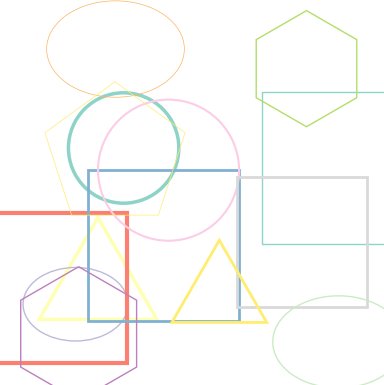[{"shape": "circle", "thickness": 2.5, "radius": 0.72, "center": [0.321, 0.616]}, {"shape": "square", "thickness": 1, "radius": 0.99, "center": [0.878, 0.565]}, {"shape": "triangle", "thickness": 2.5, "radius": 0.88, "center": [0.255, 0.259]}, {"shape": "oval", "thickness": 1, "radius": 0.68, "center": [0.196, 0.21]}, {"shape": "square", "thickness": 3, "radius": 0.98, "center": [0.135, 0.252]}, {"shape": "square", "thickness": 2, "radius": 0.98, "center": [0.424, 0.363]}, {"shape": "oval", "thickness": 0.5, "radius": 0.89, "center": [0.3, 0.873]}, {"shape": "hexagon", "thickness": 1, "radius": 0.75, "center": [0.796, 0.822]}, {"shape": "circle", "thickness": 1.5, "radius": 0.92, "center": [0.438, 0.558]}, {"shape": "square", "thickness": 2, "radius": 0.84, "center": [0.785, 0.371]}, {"shape": "hexagon", "thickness": 1, "radius": 0.87, "center": [0.204, 0.133]}, {"shape": "oval", "thickness": 1, "radius": 0.85, "center": [0.879, 0.112]}, {"shape": "triangle", "thickness": 2, "radius": 0.71, "center": [0.57, 0.234]}, {"shape": "pentagon", "thickness": 0.5, "radius": 0.96, "center": [0.299, 0.596]}]